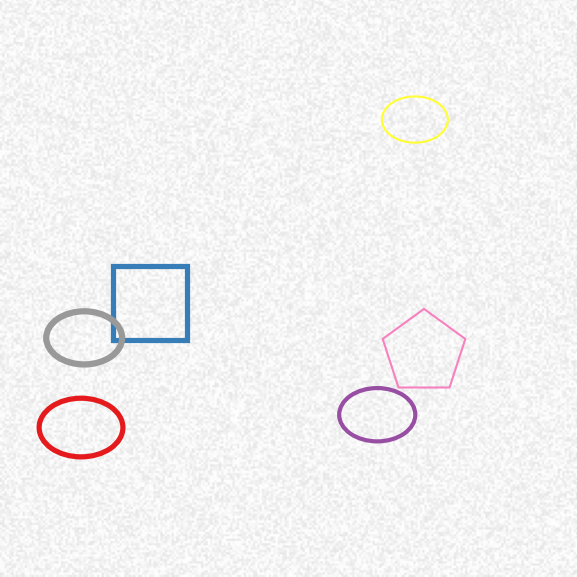[{"shape": "oval", "thickness": 2.5, "radius": 0.36, "center": [0.14, 0.259]}, {"shape": "square", "thickness": 2.5, "radius": 0.32, "center": [0.259, 0.474]}, {"shape": "oval", "thickness": 2, "radius": 0.33, "center": [0.653, 0.281]}, {"shape": "oval", "thickness": 1, "radius": 0.29, "center": [0.718, 0.792]}, {"shape": "pentagon", "thickness": 1, "radius": 0.38, "center": [0.734, 0.389]}, {"shape": "oval", "thickness": 3, "radius": 0.33, "center": [0.146, 0.414]}]